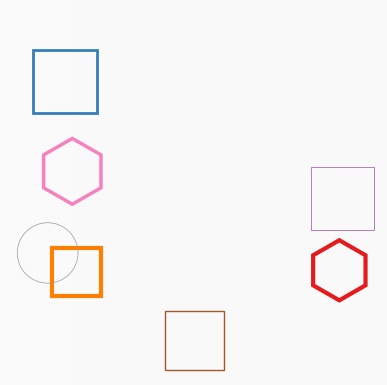[{"shape": "hexagon", "thickness": 3, "radius": 0.39, "center": [0.876, 0.298]}, {"shape": "square", "thickness": 2, "radius": 0.41, "center": [0.168, 0.788]}, {"shape": "square", "thickness": 0.5, "radius": 0.41, "center": [0.885, 0.485]}, {"shape": "square", "thickness": 3, "radius": 0.32, "center": [0.198, 0.293]}, {"shape": "square", "thickness": 1, "radius": 0.38, "center": [0.501, 0.115]}, {"shape": "hexagon", "thickness": 2.5, "radius": 0.43, "center": [0.187, 0.555]}, {"shape": "circle", "thickness": 0.5, "radius": 0.39, "center": [0.123, 0.343]}]